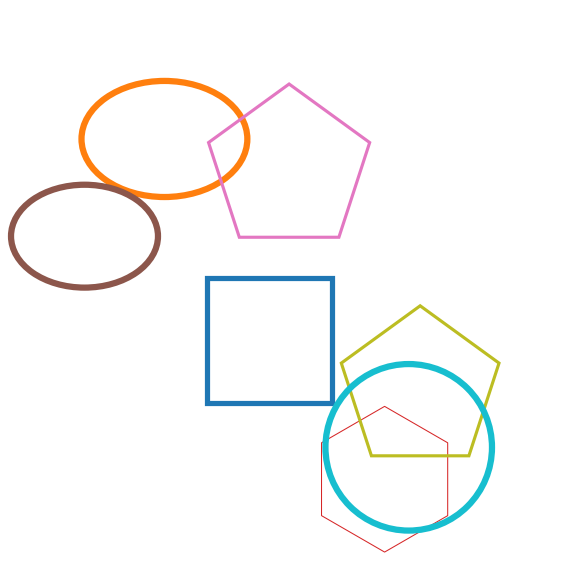[{"shape": "square", "thickness": 2.5, "radius": 0.54, "center": [0.466, 0.409]}, {"shape": "oval", "thickness": 3, "radius": 0.72, "center": [0.285, 0.758]}, {"shape": "hexagon", "thickness": 0.5, "radius": 0.63, "center": [0.666, 0.169]}, {"shape": "oval", "thickness": 3, "radius": 0.64, "center": [0.146, 0.59]}, {"shape": "pentagon", "thickness": 1.5, "radius": 0.73, "center": [0.501, 0.707]}, {"shape": "pentagon", "thickness": 1.5, "radius": 0.72, "center": [0.728, 0.326]}, {"shape": "circle", "thickness": 3, "radius": 0.72, "center": [0.708, 0.225]}]